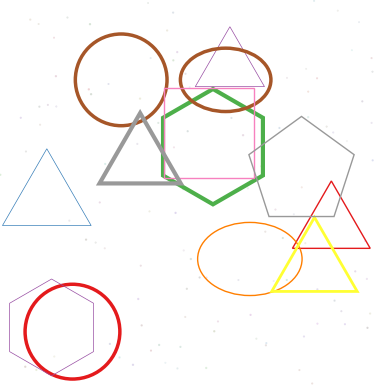[{"shape": "circle", "thickness": 2.5, "radius": 0.62, "center": [0.188, 0.139]}, {"shape": "triangle", "thickness": 1, "radius": 0.58, "center": [0.861, 0.413]}, {"shape": "triangle", "thickness": 0.5, "radius": 0.66, "center": [0.122, 0.481]}, {"shape": "hexagon", "thickness": 3, "radius": 0.75, "center": [0.553, 0.619]}, {"shape": "hexagon", "thickness": 0.5, "radius": 0.63, "center": [0.134, 0.15]}, {"shape": "triangle", "thickness": 0.5, "radius": 0.52, "center": [0.597, 0.827]}, {"shape": "oval", "thickness": 1, "radius": 0.68, "center": [0.649, 0.327]}, {"shape": "triangle", "thickness": 2, "radius": 0.64, "center": [0.817, 0.307]}, {"shape": "oval", "thickness": 2.5, "radius": 0.59, "center": [0.586, 0.793]}, {"shape": "circle", "thickness": 2.5, "radius": 0.6, "center": [0.315, 0.793]}, {"shape": "square", "thickness": 1, "radius": 0.58, "center": [0.543, 0.655]}, {"shape": "pentagon", "thickness": 1, "radius": 0.72, "center": [0.783, 0.554]}, {"shape": "triangle", "thickness": 3, "radius": 0.61, "center": [0.364, 0.584]}]